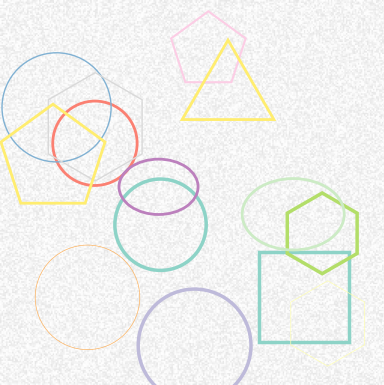[{"shape": "circle", "thickness": 2.5, "radius": 0.59, "center": [0.417, 0.416]}, {"shape": "square", "thickness": 2.5, "radius": 0.58, "center": [0.791, 0.229]}, {"shape": "hexagon", "thickness": 0.5, "radius": 0.55, "center": [0.851, 0.16]}, {"shape": "circle", "thickness": 2.5, "radius": 0.73, "center": [0.505, 0.103]}, {"shape": "circle", "thickness": 2, "radius": 0.55, "center": [0.247, 0.628]}, {"shape": "circle", "thickness": 1, "radius": 0.71, "center": [0.147, 0.721]}, {"shape": "circle", "thickness": 0.5, "radius": 0.68, "center": [0.227, 0.228]}, {"shape": "hexagon", "thickness": 2.5, "radius": 0.52, "center": [0.837, 0.394]}, {"shape": "pentagon", "thickness": 1.5, "radius": 0.51, "center": [0.541, 0.869]}, {"shape": "hexagon", "thickness": 1, "radius": 0.7, "center": [0.247, 0.671]}, {"shape": "oval", "thickness": 2, "radius": 0.51, "center": [0.412, 0.515]}, {"shape": "oval", "thickness": 2, "radius": 0.66, "center": [0.762, 0.443]}, {"shape": "triangle", "thickness": 2, "radius": 0.69, "center": [0.592, 0.758]}, {"shape": "pentagon", "thickness": 2, "radius": 0.71, "center": [0.138, 0.587]}]